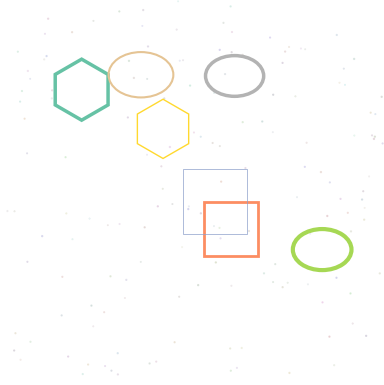[{"shape": "hexagon", "thickness": 2.5, "radius": 0.4, "center": [0.212, 0.767]}, {"shape": "square", "thickness": 2, "radius": 0.35, "center": [0.601, 0.406]}, {"shape": "square", "thickness": 0.5, "radius": 0.42, "center": [0.558, 0.477]}, {"shape": "oval", "thickness": 3, "radius": 0.38, "center": [0.837, 0.352]}, {"shape": "hexagon", "thickness": 1, "radius": 0.38, "center": [0.423, 0.665]}, {"shape": "oval", "thickness": 1.5, "radius": 0.42, "center": [0.366, 0.806]}, {"shape": "oval", "thickness": 2.5, "radius": 0.38, "center": [0.609, 0.803]}]